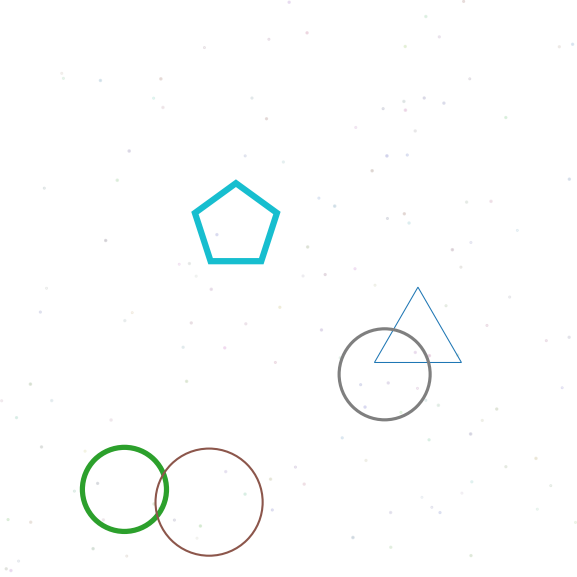[{"shape": "triangle", "thickness": 0.5, "radius": 0.43, "center": [0.724, 0.415]}, {"shape": "circle", "thickness": 2.5, "radius": 0.36, "center": [0.215, 0.152]}, {"shape": "circle", "thickness": 1, "radius": 0.46, "center": [0.362, 0.13]}, {"shape": "circle", "thickness": 1.5, "radius": 0.39, "center": [0.666, 0.351]}, {"shape": "pentagon", "thickness": 3, "radius": 0.37, "center": [0.409, 0.607]}]